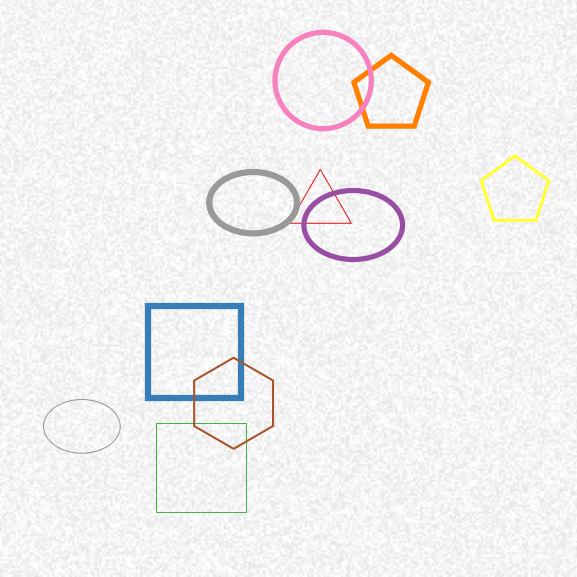[{"shape": "triangle", "thickness": 0.5, "radius": 0.31, "center": [0.555, 0.644]}, {"shape": "square", "thickness": 3, "radius": 0.4, "center": [0.337, 0.389]}, {"shape": "square", "thickness": 0.5, "radius": 0.39, "center": [0.347, 0.19]}, {"shape": "oval", "thickness": 2.5, "radius": 0.43, "center": [0.612, 0.609]}, {"shape": "pentagon", "thickness": 2.5, "radius": 0.34, "center": [0.677, 0.836]}, {"shape": "pentagon", "thickness": 1.5, "radius": 0.31, "center": [0.892, 0.667]}, {"shape": "hexagon", "thickness": 1, "radius": 0.39, "center": [0.405, 0.301]}, {"shape": "circle", "thickness": 2.5, "radius": 0.42, "center": [0.56, 0.86]}, {"shape": "oval", "thickness": 3, "radius": 0.38, "center": [0.438, 0.648]}, {"shape": "oval", "thickness": 0.5, "radius": 0.33, "center": [0.142, 0.261]}]